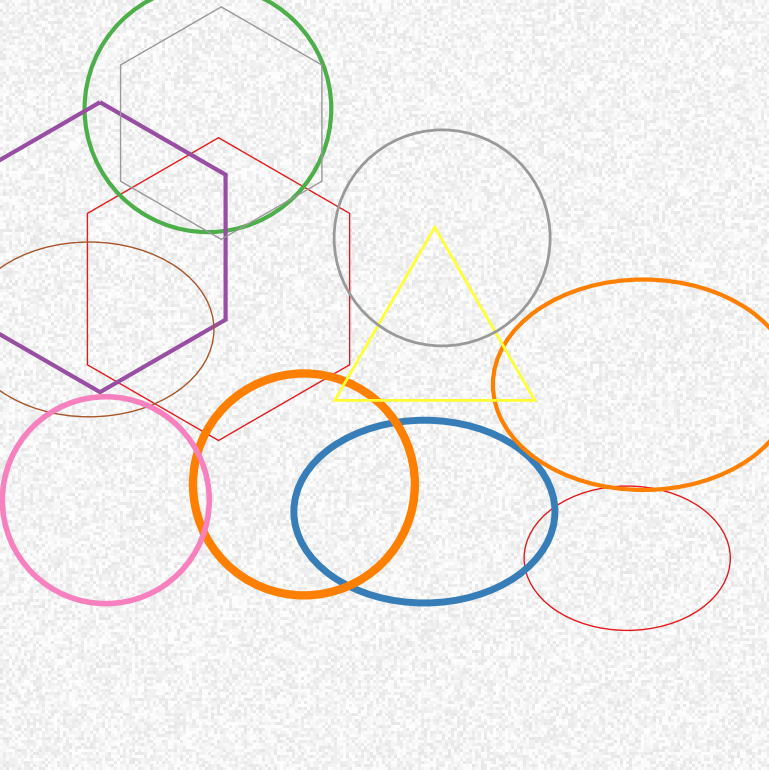[{"shape": "oval", "thickness": 0.5, "radius": 0.67, "center": [0.815, 0.275]}, {"shape": "hexagon", "thickness": 0.5, "radius": 0.98, "center": [0.284, 0.625]}, {"shape": "oval", "thickness": 2.5, "radius": 0.85, "center": [0.551, 0.336]}, {"shape": "circle", "thickness": 1.5, "radius": 0.8, "center": [0.27, 0.859]}, {"shape": "hexagon", "thickness": 1.5, "radius": 0.94, "center": [0.13, 0.679]}, {"shape": "circle", "thickness": 3, "radius": 0.72, "center": [0.395, 0.371]}, {"shape": "oval", "thickness": 1.5, "radius": 0.98, "center": [0.835, 0.5]}, {"shape": "triangle", "thickness": 1, "radius": 0.75, "center": [0.565, 0.555]}, {"shape": "oval", "thickness": 0.5, "radius": 0.81, "center": [0.116, 0.572]}, {"shape": "circle", "thickness": 2, "radius": 0.67, "center": [0.137, 0.35]}, {"shape": "circle", "thickness": 1, "radius": 0.7, "center": [0.574, 0.691]}, {"shape": "hexagon", "thickness": 0.5, "radius": 0.75, "center": [0.287, 0.84]}]